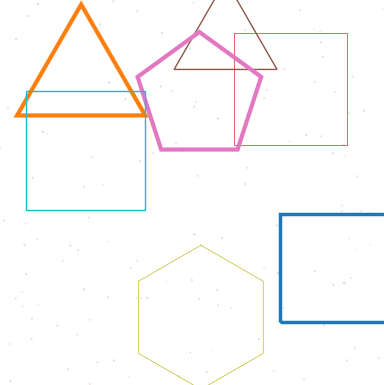[{"shape": "square", "thickness": 2.5, "radius": 0.7, "center": [0.868, 0.303]}, {"shape": "triangle", "thickness": 3, "radius": 0.96, "center": [0.211, 0.796]}, {"shape": "square", "thickness": 0.5, "radius": 0.73, "center": [0.755, 0.769]}, {"shape": "triangle", "thickness": 1, "radius": 0.77, "center": [0.586, 0.897]}, {"shape": "pentagon", "thickness": 3, "radius": 0.84, "center": [0.518, 0.748]}, {"shape": "hexagon", "thickness": 0.5, "radius": 0.94, "center": [0.522, 0.176]}, {"shape": "square", "thickness": 1, "radius": 0.77, "center": [0.221, 0.608]}]